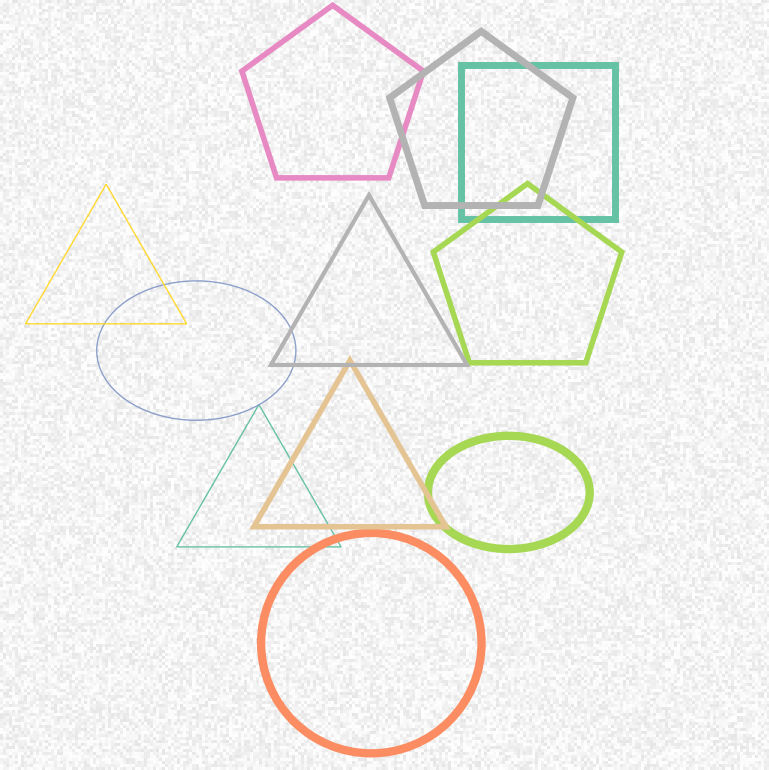[{"shape": "square", "thickness": 2.5, "radius": 0.5, "center": [0.699, 0.815]}, {"shape": "triangle", "thickness": 0.5, "radius": 0.62, "center": [0.336, 0.351]}, {"shape": "circle", "thickness": 3, "radius": 0.72, "center": [0.482, 0.165]}, {"shape": "oval", "thickness": 0.5, "radius": 0.65, "center": [0.255, 0.545]}, {"shape": "pentagon", "thickness": 2, "radius": 0.62, "center": [0.432, 0.869]}, {"shape": "pentagon", "thickness": 2, "radius": 0.64, "center": [0.685, 0.633]}, {"shape": "oval", "thickness": 3, "radius": 0.53, "center": [0.661, 0.36]}, {"shape": "triangle", "thickness": 0.5, "radius": 0.6, "center": [0.138, 0.64]}, {"shape": "triangle", "thickness": 2, "radius": 0.72, "center": [0.454, 0.388]}, {"shape": "triangle", "thickness": 1.5, "radius": 0.74, "center": [0.479, 0.6]}, {"shape": "pentagon", "thickness": 2.5, "radius": 0.63, "center": [0.625, 0.834]}]